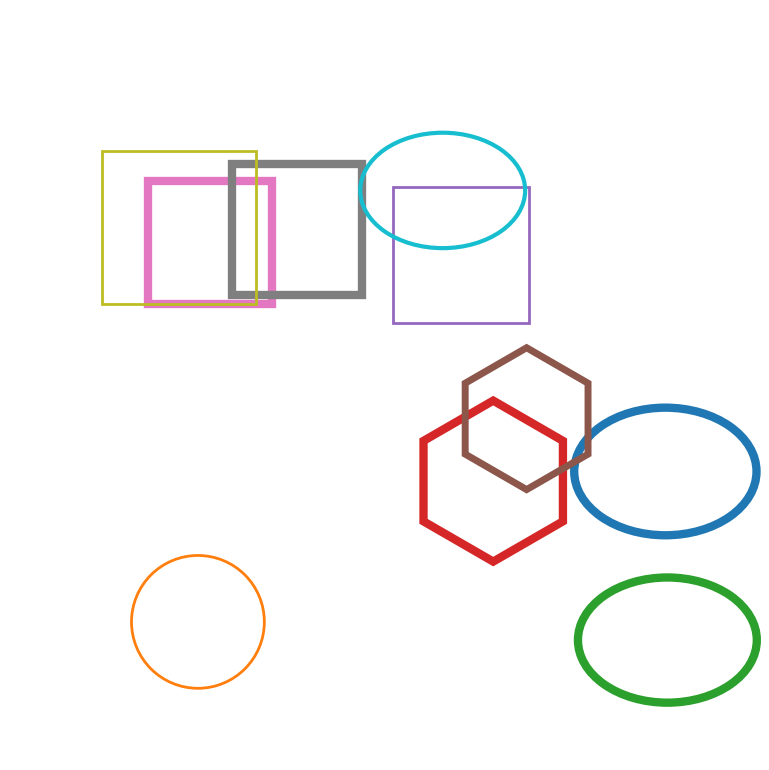[{"shape": "oval", "thickness": 3, "radius": 0.59, "center": [0.864, 0.388]}, {"shape": "circle", "thickness": 1, "radius": 0.43, "center": [0.257, 0.192]}, {"shape": "oval", "thickness": 3, "radius": 0.58, "center": [0.867, 0.169]}, {"shape": "hexagon", "thickness": 3, "radius": 0.52, "center": [0.641, 0.375]}, {"shape": "square", "thickness": 1, "radius": 0.44, "center": [0.599, 0.669]}, {"shape": "hexagon", "thickness": 2.5, "radius": 0.46, "center": [0.684, 0.456]}, {"shape": "square", "thickness": 3, "radius": 0.4, "center": [0.273, 0.685]}, {"shape": "square", "thickness": 3, "radius": 0.42, "center": [0.386, 0.702]}, {"shape": "square", "thickness": 1, "radius": 0.5, "center": [0.233, 0.705]}, {"shape": "oval", "thickness": 1.5, "radius": 0.54, "center": [0.575, 0.753]}]